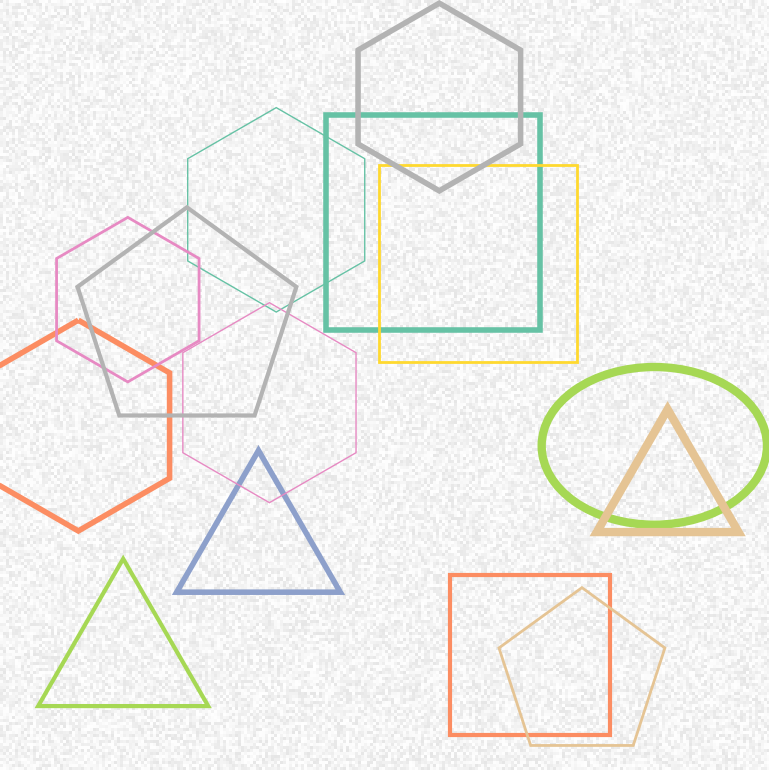[{"shape": "hexagon", "thickness": 0.5, "radius": 0.66, "center": [0.359, 0.728]}, {"shape": "square", "thickness": 2, "radius": 0.7, "center": [0.562, 0.711]}, {"shape": "hexagon", "thickness": 2, "radius": 0.68, "center": [0.102, 0.447]}, {"shape": "square", "thickness": 1.5, "radius": 0.52, "center": [0.689, 0.149]}, {"shape": "triangle", "thickness": 2, "radius": 0.61, "center": [0.336, 0.292]}, {"shape": "hexagon", "thickness": 1, "radius": 0.53, "center": [0.166, 0.611]}, {"shape": "hexagon", "thickness": 0.5, "radius": 0.65, "center": [0.35, 0.477]}, {"shape": "triangle", "thickness": 1.5, "radius": 0.64, "center": [0.16, 0.147]}, {"shape": "oval", "thickness": 3, "radius": 0.73, "center": [0.85, 0.421]}, {"shape": "square", "thickness": 1, "radius": 0.64, "center": [0.621, 0.658]}, {"shape": "pentagon", "thickness": 1, "radius": 0.57, "center": [0.756, 0.124]}, {"shape": "triangle", "thickness": 3, "radius": 0.53, "center": [0.867, 0.362]}, {"shape": "hexagon", "thickness": 2, "radius": 0.61, "center": [0.571, 0.874]}, {"shape": "pentagon", "thickness": 1.5, "radius": 0.75, "center": [0.243, 0.581]}]